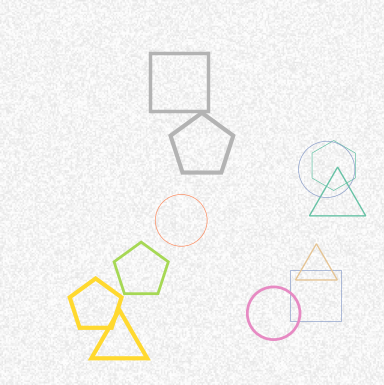[{"shape": "hexagon", "thickness": 0.5, "radius": 0.32, "center": [0.867, 0.57]}, {"shape": "triangle", "thickness": 1, "radius": 0.42, "center": [0.877, 0.482]}, {"shape": "circle", "thickness": 0.5, "radius": 0.34, "center": [0.471, 0.428]}, {"shape": "circle", "thickness": 0.5, "radius": 0.37, "center": [0.849, 0.56]}, {"shape": "square", "thickness": 0.5, "radius": 0.33, "center": [0.82, 0.231]}, {"shape": "circle", "thickness": 2, "radius": 0.34, "center": [0.711, 0.186]}, {"shape": "pentagon", "thickness": 2, "radius": 0.37, "center": [0.367, 0.297]}, {"shape": "pentagon", "thickness": 3, "radius": 0.35, "center": [0.248, 0.206]}, {"shape": "triangle", "thickness": 3, "radius": 0.42, "center": [0.31, 0.111]}, {"shape": "triangle", "thickness": 1, "radius": 0.31, "center": [0.822, 0.304]}, {"shape": "square", "thickness": 2.5, "radius": 0.37, "center": [0.465, 0.788]}, {"shape": "pentagon", "thickness": 3, "radius": 0.43, "center": [0.524, 0.621]}]